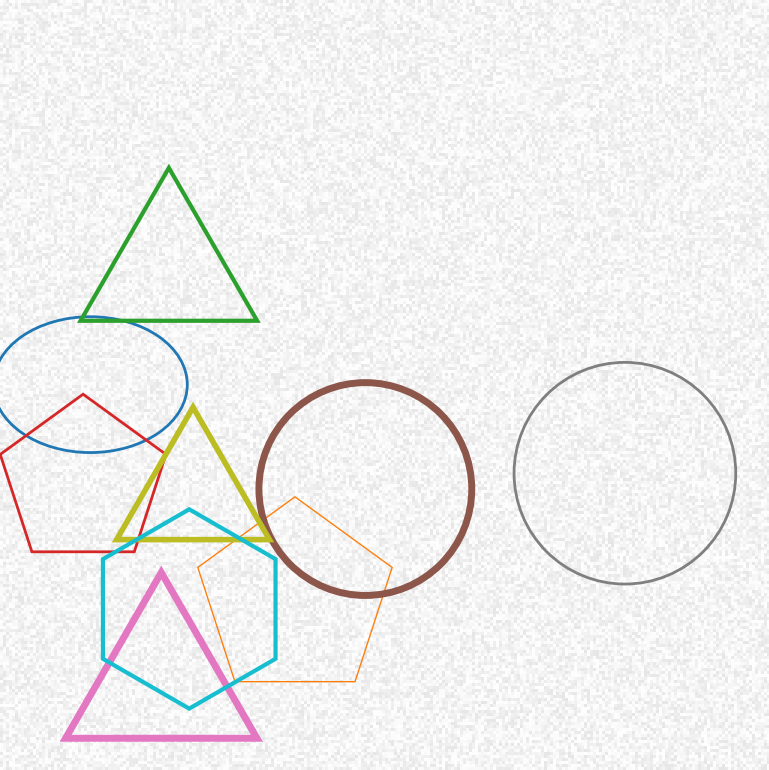[{"shape": "oval", "thickness": 1, "radius": 0.63, "center": [0.117, 0.5]}, {"shape": "pentagon", "thickness": 0.5, "radius": 0.66, "center": [0.383, 0.222]}, {"shape": "triangle", "thickness": 1.5, "radius": 0.66, "center": [0.219, 0.65]}, {"shape": "pentagon", "thickness": 1, "radius": 0.57, "center": [0.108, 0.375]}, {"shape": "circle", "thickness": 2.5, "radius": 0.69, "center": [0.474, 0.365]}, {"shape": "triangle", "thickness": 2.5, "radius": 0.72, "center": [0.209, 0.113]}, {"shape": "circle", "thickness": 1, "radius": 0.72, "center": [0.812, 0.385]}, {"shape": "triangle", "thickness": 2, "radius": 0.57, "center": [0.251, 0.356]}, {"shape": "hexagon", "thickness": 1.5, "radius": 0.65, "center": [0.246, 0.209]}]